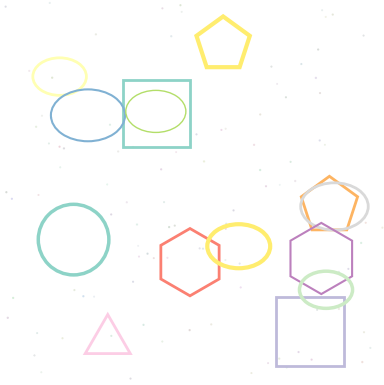[{"shape": "circle", "thickness": 2.5, "radius": 0.46, "center": [0.191, 0.378]}, {"shape": "square", "thickness": 2, "radius": 0.43, "center": [0.406, 0.705]}, {"shape": "oval", "thickness": 2, "radius": 0.35, "center": [0.155, 0.801]}, {"shape": "square", "thickness": 2, "radius": 0.44, "center": [0.805, 0.139]}, {"shape": "hexagon", "thickness": 2, "radius": 0.44, "center": [0.493, 0.319]}, {"shape": "oval", "thickness": 1.5, "radius": 0.48, "center": [0.228, 0.7]}, {"shape": "pentagon", "thickness": 2, "radius": 0.38, "center": [0.856, 0.465]}, {"shape": "oval", "thickness": 1, "radius": 0.39, "center": [0.405, 0.711]}, {"shape": "triangle", "thickness": 2, "radius": 0.34, "center": [0.28, 0.115]}, {"shape": "oval", "thickness": 2, "radius": 0.44, "center": [0.869, 0.464]}, {"shape": "hexagon", "thickness": 1.5, "radius": 0.46, "center": [0.835, 0.329]}, {"shape": "oval", "thickness": 2.5, "radius": 0.34, "center": [0.847, 0.247]}, {"shape": "oval", "thickness": 3, "radius": 0.41, "center": [0.62, 0.36]}, {"shape": "pentagon", "thickness": 3, "radius": 0.36, "center": [0.58, 0.884]}]